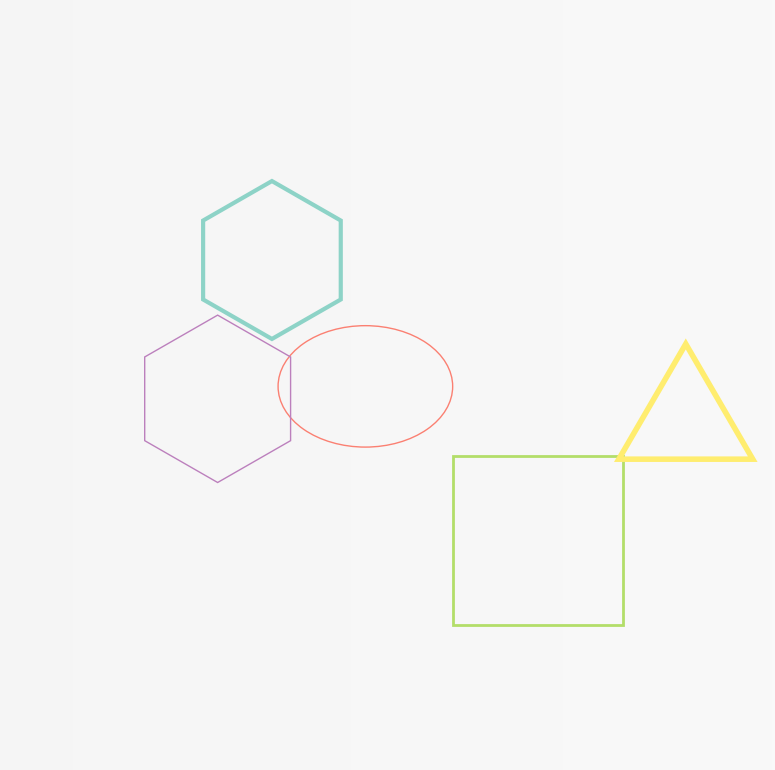[{"shape": "hexagon", "thickness": 1.5, "radius": 0.51, "center": [0.351, 0.662]}, {"shape": "oval", "thickness": 0.5, "radius": 0.56, "center": [0.471, 0.498]}, {"shape": "square", "thickness": 1, "radius": 0.55, "center": [0.695, 0.298]}, {"shape": "hexagon", "thickness": 0.5, "radius": 0.54, "center": [0.281, 0.482]}, {"shape": "triangle", "thickness": 2, "radius": 0.5, "center": [0.885, 0.454]}]